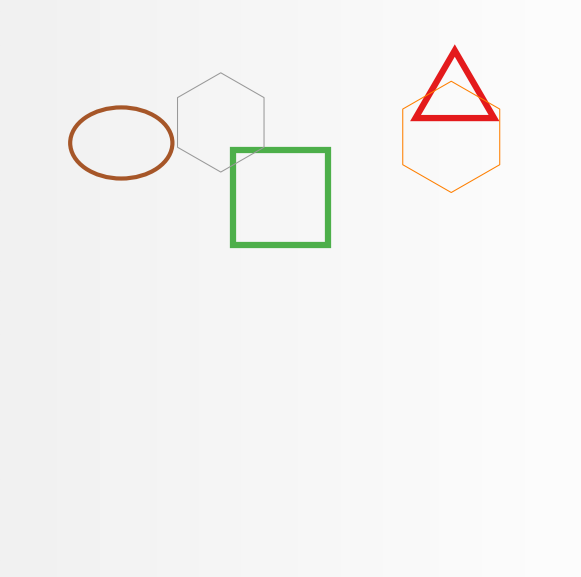[{"shape": "triangle", "thickness": 3, "radius": 0.39, "center": [0.782, 0.834]}, {"shape": "square", "thickness": 3, "radius": 0.41, "center": [0.483, 0.657]}, {"shape": "hexagon", "thickness": 0.5, "radius": 0.48, "center": [0.776, 0.762]}, {"shape": "oval", "thickness": 2, "radius": 0.44, "center": [0.209, 0.752]}, {"shape": "hexagon", "thickness": 0.5, "radius": 0.43, "center": [0.38, 0.787]}]